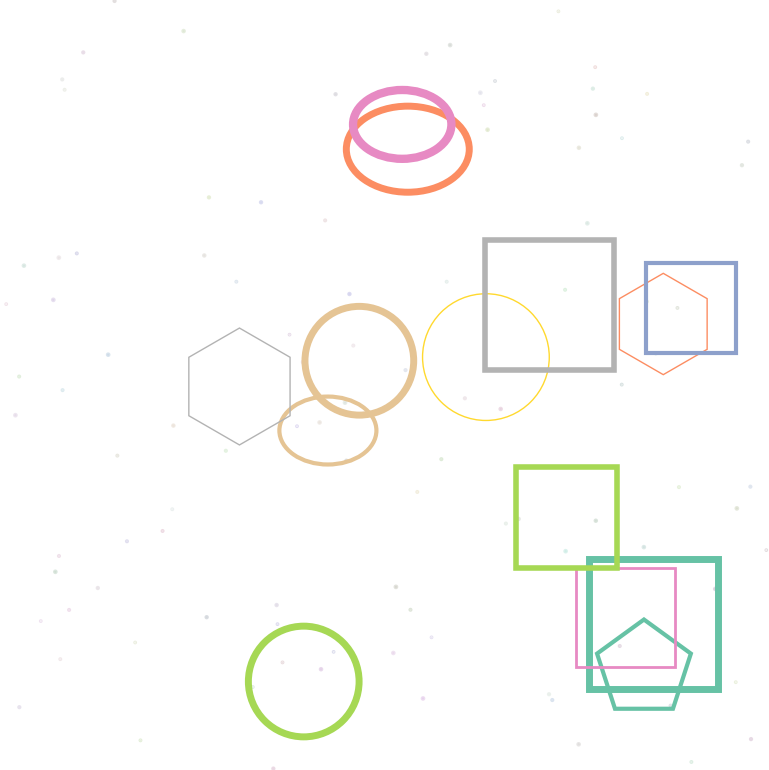[{"shape": "square", "thickness": 2.5, "radius": 0.42, "center": [0.849, 0.19]}, {"shape": "pentagon", "thickness": 1.5, "radius": 0.32, "center": [0.836, 0.131]}, {"shape": "hexagon", "thickness": 0.5, "radius": 0.33, "center": [0.861, 0.579]}, {"shape": "oval", "thickness": 2.5, "radius": 0.4, "center": [0.53, 0.806]}, {"shape": "square", "thickness": 1.5, "radius": 0.29, "center": [0.897, 0.601]}, {"shape": "square", "thickness": 1, "radius": 0.32, "center": [0.812, 0.198]}, {"shape": "oval", "thickness": 3, "radius": 0.32, "center": [0.522, 0.838]}, {"shape": "square", "thickness": 2, "radius": 0.33, "center": [0.736, 0.328]}, {"shape": "circle", "thickness": 2.5, "radius": 0.36, "center": [0.394, 0.115]}, {"shape": "circle", "thickness": 0.5, "radius": 0.41, "center": [0.631, 0.536]}, {"shape": "circle", "thickness": 2.5, "radius": 0.35, "center": [0.467, 0.532]}, {"shape": "oval", "thickness": 1.5, "radius": 0.32, "center": [0.426, 0.441]}, {"shape": "hexagon", "thickness": 0.5, "radius": 0.38, "center": [0.311, 0.498]}, {"shape": "square", "thickness": 2, "radius": 0.42, "center": [0.714, 0.604]}]